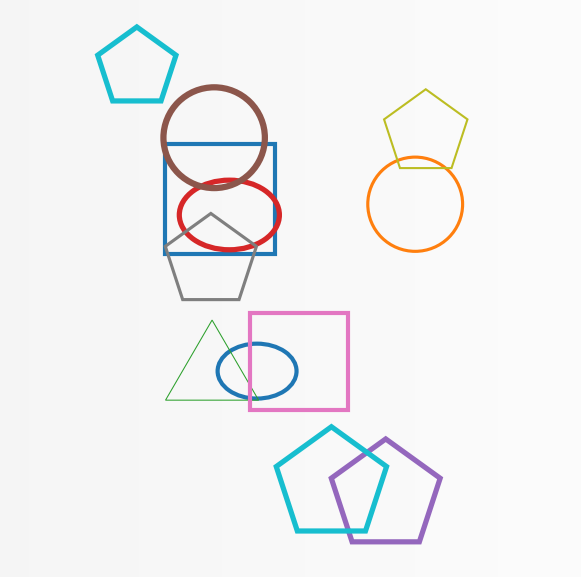[{"shape": "square", "thickness": 2, "radius": 0.48, "center": [0.379, 0.654]}, {"shape": "oval", "thickness": 2, "radius": 0.34, "center": [0.442, 0.357]}, {"shape": "circle", "thickness": 1.5, "radius": 0.41, "center": [0.714, 0.645]}, {"shape": "triangle", "thickness": 0.5, "radius": 0.46, "center": [0.365, 0.352]}, {"shape": "oval", "thickness": 2.5, "radius": 0.43, "center": [0.395, 0.627]}, {"shape": "pentagon", "thickness": 2.5, "radius": 0.49, "center": [0.664, 0.141]}, {"shape": "circle", "thickness": 3, "radius": 0.44, "center": [0.368, 0.761]}, {"shape": "square", "thickness": 2, "radius": 0.42, "center": [0.514, 0.373]}, {"shape": "pentagon", "thickness": 1.5, "radius": 0.41, "center": [0.363, 0.547]}, {"shape": "pentagon", "thickness": 1, "radius": 0.38, "center": [0.732, 0.769]}, {"shape": "pentagon", "thickness": 2.5, "radius": 0.5, "center": [0.57, 0.16]}, {"shape": "pentagon", "thickness": 2.5, "radius": 0.35, "center": [0.235, 0.882]}]